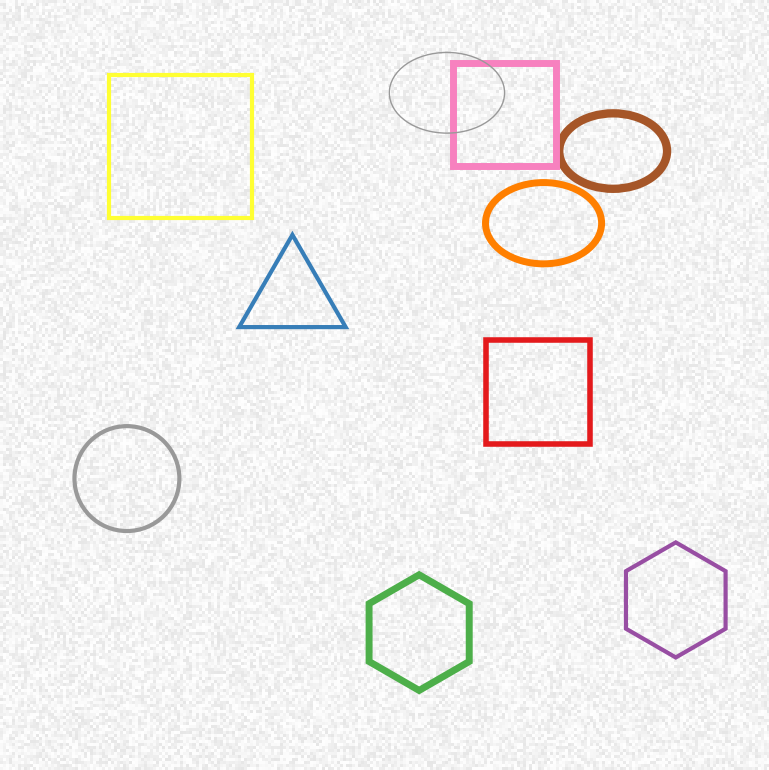[{"shape": "square", "thickness": 2, "radius": 0.34, "center": [0.699, 0.491]}, {"shape": "triangle", "thickness": 1.5, "radius": 0.4, "center": [0.38, 0.615]}, {"shape": "hexagon", "thickness": 2.5, "radius": 0.38, "center": [0.544, 0.178]}, {"shape": "hexagon", "thickness": 1.5, "radius": 0.37, "center": [0.878, 0.221]}, {"shape": "oval", "thickness": 2.5, "radius": 0.38, "center": [0.706, 0.71]}, {"shape": "square", "thickness": 1.5, "radius": 0.46, "center": [0.234, 0.81]}, {"shape": "oval", "thickness": 3, "radius": 0.35, "center": [0.796, 0.804]}, {"shape": "square", "thickness": 2.5, "radius": 0.33, "center": [0.656, 0.851]}, {"shape": "oval", "thickness": 0.5, "radius": 0.37, "center": [0.58, 0.879]}, {"shape": "circle", "thickness": 1.5, "radius": 0.34, "center": [0.165, 0.378]}]